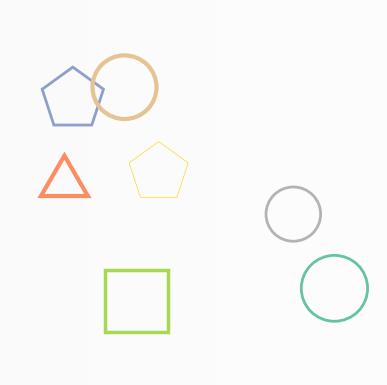[{"shape": "circle", "thickness": 2, "radius": 0.43, "center": [0.863, 0.251]}, {"shape": "triangle", "thickness": 3, "radius": 0.35, "center": [0.166, 0.526]}, {"shape": "pentagon", "thickness": 2, "radius": 0.42, "center": [0.188, 0.742]}, {"shape": "square", "thickness": 2.5, "radius": 0.4, "center": [0.353, 0.219]}, {"shape": "pentagon", "thickness": 0.5, "radius": 0.4, "center": [0.409, 0.552]}, {"shape": "circle", "thickness": 3, "radius": 0.41, "center": [0.321, 0.774]}, {"shape": "circle", "thickness": 2, "radius": 0.35, "center": [0.757, 0.444]}]